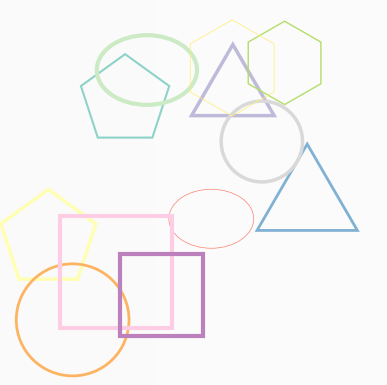[{"shape": "pentagon", "thickness": 1.5, "radius": 0.6, "center": [0.323, 0.74]}, {"shape": "pentagon", "thickness": 2.5, "radius": 0.64, "center": [0.125, 0.379]}, {"shape": "triangle", "thickness": 2.5, "radius": 0.62, "center": [0.601, 0.761]}, {"shape": "oval", "thickness": 0.5, "radius": 0.55, "center": [0.545, 0.432]}, {"shape": "triangle", "thickness": 2, "radius": 0.75, "center": [0.793, 0.476]}, {"shape": "circle", "thickness": 2, "radius": 0.73, "center": [0.187, 0.169]}, {"shape": "hexagon", "thickness": 1, "radius": 0.54, "center": [0.734, 0.837]}, {"shape": "square", "thickness": 3, "radius": 0.72, "center": [0.298, 0.294]}, {"shape": "circle", "thickness": 2.5, "radius": 0.52, "center": [0.676, 0.632]}, {"shape": "square", "thickness": 3, "radius": 0.54, "center": [0.417, 0.234]}, {"shape": "oval", "thickness": 3, "radius": 0.65, "center": [0.379, 0.818]}, {"shape": "hexagon", "thickness": 0.5, "radius": 0.62, "center": [0.599, 0.824]}]